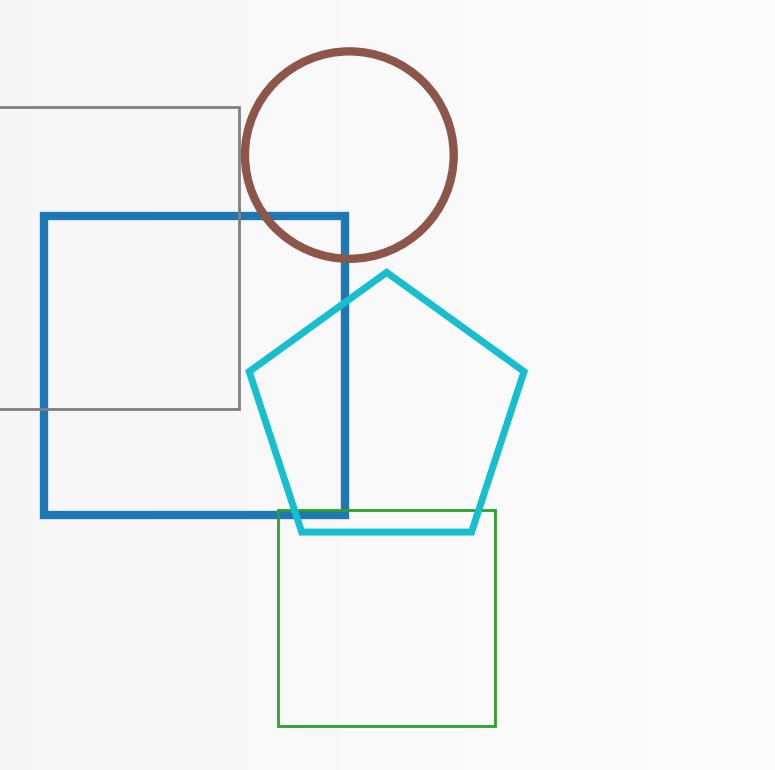[{"shape": "square", "thickness": 3, "radius": 0.97, "center": [0.251, 0.525]}, {"shape": "square", "thickness": 1, "radius": 0.7, "center": [0.499, 0.198]}, {"shape": "circle", "thickness": 3, "radius": 0.67, "center": [0.451, 0.799]}, {"shape": "square", "thickness": 1, "radius": 0.98, "center": [0.113, 0.665]}, {"shape": "pentagon", "thickness": 2.5, "radius": 0.93, "center": [0.499, 0.46]}]